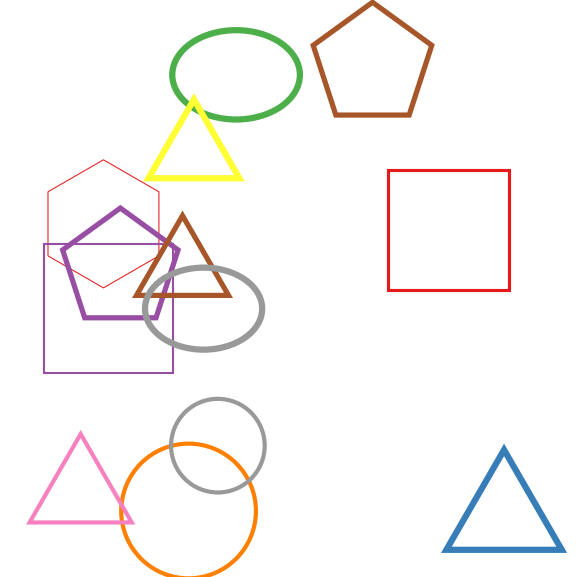[{"shape": "hexagon", "thickness": 0.5, "radius": 0.55, "center": [0.179, 0.612]}, {"shape": "square", "thickness": 1.5, "radius": 0.52, "center": [0.777, 0.601]}, {"shape": "triangle", "thickness": 3, "radius": 0.58, "center": [0.873, 0.105]}, {"shape": "oval", "thickness": 3, "radius": 0.55, "center": [0.409, 0.87]}, {"shape": "pentagon", "thickness": 2.5, "radius": 0.53, "center": [0.208, 0.534]}, {"shape": "square", "thickness": 1, "radius": 0.56, "center": [0.188, 0.465]}, {"shape": "circle", "thickness": 2, "radius": 0.58, "center": [0.327, 0.114]}, {"shape": "triangle", "thickness": 3, "radius": 0.45, "center": [0.336, 0.736]}, {"shape": "triangle", "thickness": 2.5, "radius": 0.46, "center": [0.316, 0.534]}, {"shape": "pentagon", "thickness": 2.5, "radius": 0.54, "center": [0.645, 0.887]}, {"shape": "triangle", "thickness": 2, "radius": 0.51, "center": [0.14, 0.146]}, {"shape": "oval", "thickness": 3, "radius": 0.51, "center": [0.353, 0.465]}, {"shape": "circle", "thickness": 2, "radius": 0.41, "center": [0.377, 0.227]}]